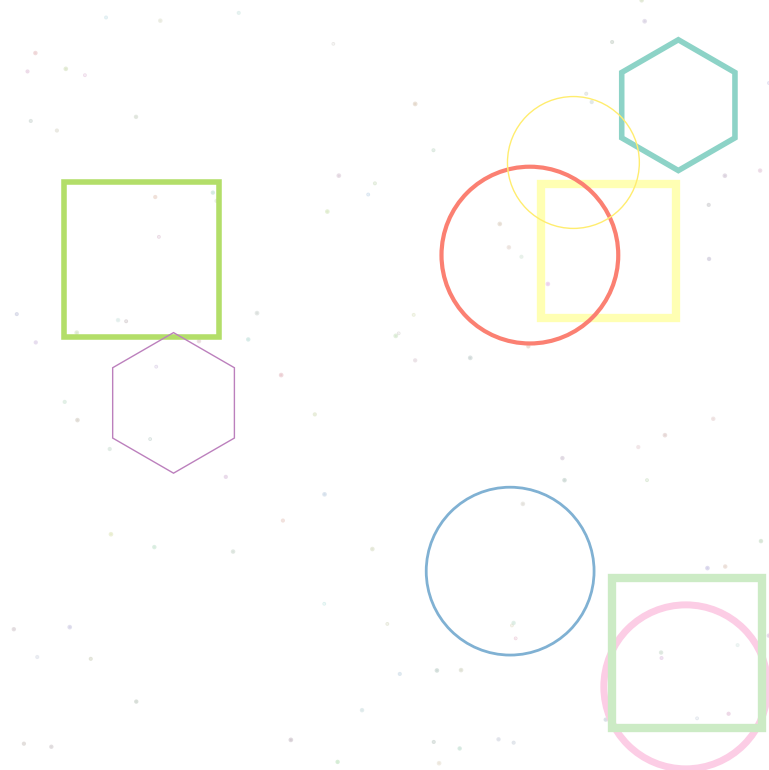[{"shape": "hexagon", "thickness": 2, "radius": 0.42, "center": [0.881, 0.863]}, {"shape": "square", "thickness": 3, "radius": 0.44, "center": [0.79, 0.674]}, {"shape": "circle", "thickness": 1.5, "radius": 0.57, "center": [0.688, 0.669]}, {"shape": "circle", "thickness": 1, "radius": 0.54, "center": [0.663, 0.258]}, {"shape": "square", "thickness": 2, "radius": 0.5, "center": [0.184, 0.663]}, {"shape": "circle", "thickness": 2.5, "radius": 0.53, "center": [0.891, 0.108]}, {"shape": "hexagon", "thickness": 0.5, "radius": 0.46, "center": [0.225, 0.477]}, {"shape": "square", "thickness": 3, "radius": 0.49, "center": [0.893, 0.152]}, {"shape": "circle", "thickness": 0.5, "radius": 0.43, "center": [0.745, 0.789]}]